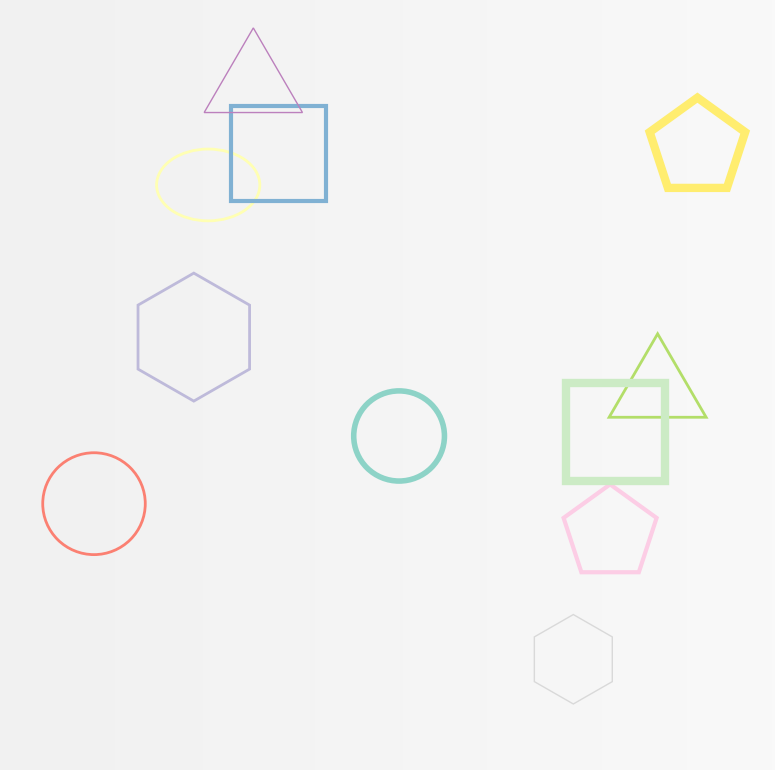[{"shape": "circle", "thickness": 2, "radius": 0.29, "center": [0.515, 0.434]}, {"shape": "oval", "thickness": 1, "radius": 0.33, "center": [0.269, 0.76]}, {"shape": "hexagon", "thickness": 1, "radius": 0.42, "center": [0.25, 0.562]}, {"shape": "circle", "thickness": 1, "radius": 0.33, "center": [0.121, 0.346]}, {"shape": "square", "thickness": 1.5, "radius": 0.31, "center": [0.359, 0.801]}, {"shape": "triangle", "thickness": 1, "radius": 0.36, "center": [0.849, 0.494]}, {"shape": "pentagon", "thickness": 1.5, "radius": 0.32, "center": [0.787, 0.308]}, {"shape": "hexagon", "thickness": 0.5, "radius": 0.29, "center": [0.74, 0.144]}, {"shape": "triangle", "thickness": 0.5, "radius": 0.37, "center": [0.327, 0.89]}, {"shape": "square", "thickness": 3, "radius": 0.32, "center": [0.794, 0.439]}, {"shape": "pentagon", "thickness": 3, "radius": 0.32, "center": [0.9, 0.808]}]